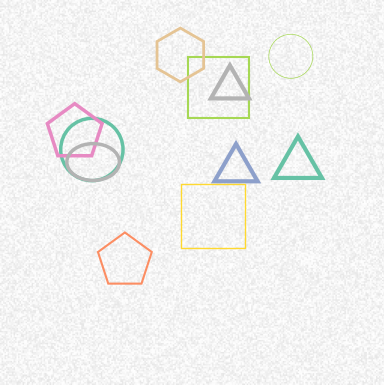[{"shape": "triangle", "thickness": 3, "radius": 0.36, "center": [0.774, 0.574]}, {"shape": "circle", "thickness": 2.5, "radius": 0.4, "center": [0.239, 0.612]}, {"shape": "pentagon", "thickness": 1.5, "radius": 0.37, "center": [0.324, 0.323]}, {"shape": "triangle", "thickness": 3, "radius": 0.32, "center": [0.613, 0.561]}, {"shape": "pentagon", "thickness": 2.5, "radius": 0.37, "center": [0.194, 0.656]}, {"shape": "square", "thickness": 1.5, "radius": 0.4, "center": [0.567, 0.772]}, {"shape": "circle", "thickness": 0.5, "radius": 0.29, "center": [0.755, 0.854]}, {"shape": "square", "thickness": 1, "radius": 0.41, "center": [0.553, 0.439]}, {"shape": "hexagon", "thickness": 2, "radius": 0.35, "center": [0.468, 0.857]}, {"shape": "oval", "thickness": 2.5, "radius": 0.34, "center": [0.242, 0.579]}, {"shape": "triangle", "thickness": 3, "radius": 0.29, "center": [0.597, 0.773]}]